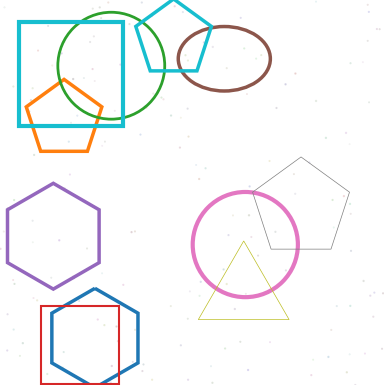[{"shape": "hexagon", "thickness": 2.5, "radius": 0.65, "center": [0.247, 0.122]}, {"shape": "pentagon", "thickness": 2.5, "radius": 0.52, "center": [0.166, 0.69]}, {"shape": "circle", "thickness": 2, "radius": 0.69, "center": [0.289, 0.829]}, {"shape": "square", "thickness": 1.5, "radius": 0.51, "center": [0.208, 0.104]}, {"shape": "hexagon", "thickness": 2.5, "radius": 0.69, "center": [0.138, 0.386]}, {"shape": "oval", "thickness": 2.5, "radius": 0.6, "center": [0.583, 0.847]}, {"shape": "circle", "thickness": 3, "radius": 0.68, "center": [0.637, 0.365]}, {"shape": "pentagon", "thickness": 0.5, "radius": 0.66, "center": [0.782, 0.46]}, {"shape": "triangle", "thickness": 0.5, "radius": 0.68, "center": [0.633, 0.238]}, {"shape": "square", "thickness": 3, "radius": 0.68, "center": [0.184, 0.808]}, {"shape": "pentagon", "thickness": 2.5, "radius": 0.52, "center": [0.451, 0.899]}]